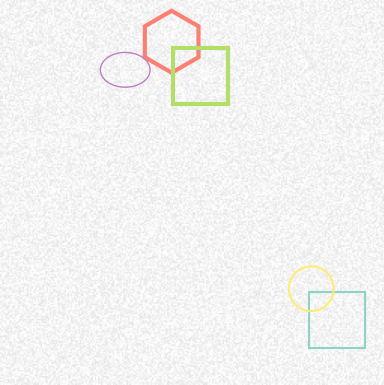[{"shape": "square", "thickness": 1.5, "radius": 0.36, "center": [0.875, 0.168]}, {"shape": "hexagon", "thickness": 3, "radius": 0.4, "center": [0.446, 0.892]}, {"shape": "square", "thickness": 3, "radius": 0.36, "center": [0.521, 0.802]}, {"shape": "oval", "thickness": 1, "radius": 0.32, "center": [0.325, 0.819]}, {"shape": "circle", "thickness": 1.5, "radius": 0.29, "center": [0.808, 0.25]}]